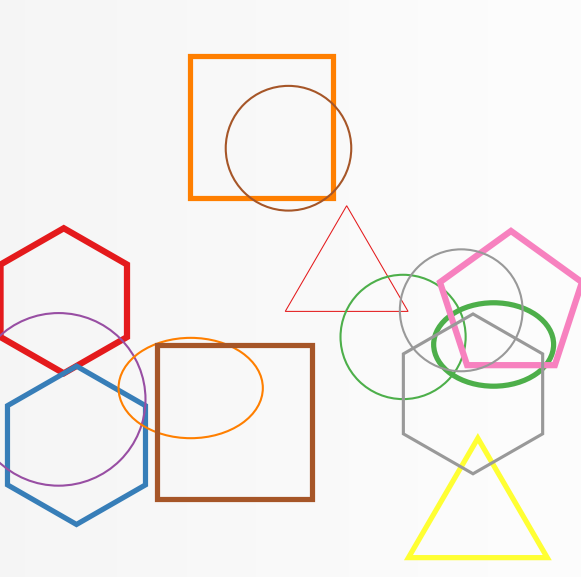[{"shape": "triangle", "thickness": 0.5, "radius": 0.61, "center": [0.596, 0.521]}, {"shape": "hexagon", "thickness": 3, "radius": 0.63, "center": [0.11, 0.478]}, {"shape": "hexagon", "thickness": 2.5, "radius": 0.69, "center": [0.132, 0.228]}, {"shape": "circle", "thickness": 1, "radius": 0.54, "center": [0.693, 0.416]}, {"shape": "oval", "thickness": 2.5, "radius": 0.52, "center": [0.849, 0.403]}, {"shape": "circle", "thickness": 1, "radius": 0.75, "center": [0.101, 0.308]}, {"shape": "square", "thickness": 2.5, "radius": 0.61, "center": [0.45, 0.78]}, {"shape": "oval", "thickness": 1, "radius": 0.62, "center": [0.328, 0.327]}, {"shape": "triangle", "thickness": 2.5, "radius": 0.69, "center": [0.822, 0.102]}, {"shape": "circle", "thickness": 1, "radius": 0.54, "center": [0.496, 0.742]}, {"shape": "square", "thickness": 2.5, "radius": 0.67, "center": [0.403, 0.268]}, {"shape": "pentagon", "thickness": 3, "radius": 0.64, "center": [0.879, 0.471]}, {"shape": "hexagon", "thickness": 1.5, "radius": 0.69, "center": [0.814, 0.317]}, {"shape": "circle", "thickness": 1, "radius": 0.53, "center": [0.794, 0.462]}]